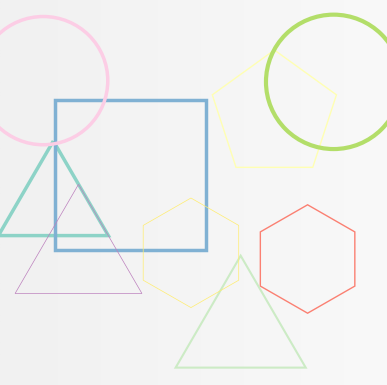[{"shape": "triangle", "thickness": 2.5, "radius": 0.82, "center": [0.138, 0.47]}, {"shape": "pentagon", "thickness": 1, "radius": 0.84, "center": [0.708, 0.702]}, {"shape": "hexagon", "thickness": 1, "radius": 0.7, "center": [0.794, 0.327]}, {"shape": "square", "thickness": 2.5, "radius": 0.98, "center": [0.336, 0.545]}, {"shape": "circle", "thickness": 3, "radius": 0.87, "center": [0.861, 0.787]}, {"shape": "circle", "thickness": 2.5, "radius": 0.83, "center": [0.112, 0.791]}, {"shape": "triangle", "thickness": 0.5, "radius": 0.95, "center": [0.203, 0.332]}, {"shape": "triangle", "thickness": 1.5, "radius": 0.97, "center": [0.621, 0.142]}, {"shape": "hexagon", "thickness": 0.5, "radius": 0.71, "center": [0.493, 0.343]}]